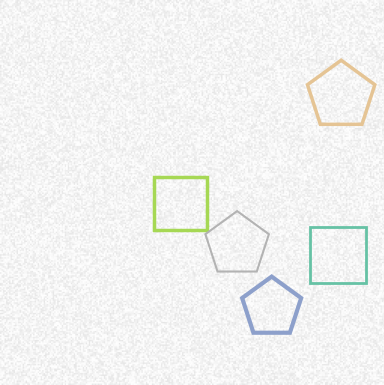[{"shape": "square", "thickness": 2, "radius": 0.36, "center": [0.877, 0.338]}, {"shape": "pentagon", "thickness": 3, "radius": 0.4, "center": [0.706, 0.201]}, {"shape": "square", "thickness": 2.5, "radius": 0.34, "center": [0.468, 0.471]}, {"shape": "pentagon", "thickness": 2.5, "radius": 0.46, "center": [0.886, 0.752]}, {"shape": "pentagon", "thickness": 1.5, "radius": 0.43, "center": [0.616, 0.365]}]